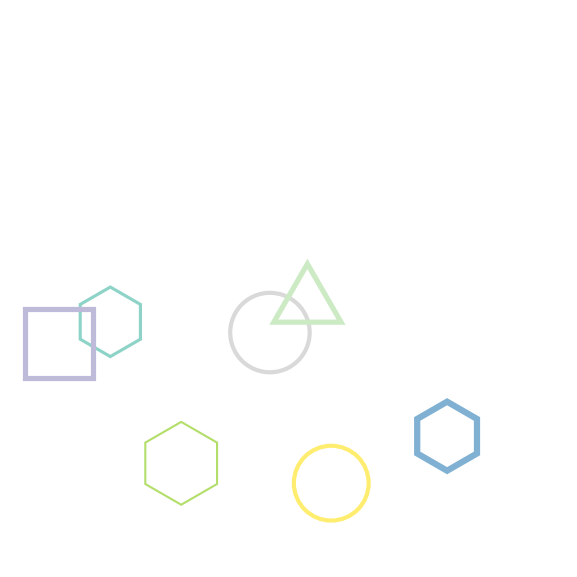[{"shape": "hexagon", "thickness": 1.5, "radius": 0.3, "center": [0.191, 0.442]}, {"shape": "square", "thickness": 2.5, "radius": 0.29, "center": [0.102, 0.404]}, {"shape": "hexagon", "thickness": 3, "radius": 0.3, "center": [0.774, 0.244]}, {"shape": "hexagon", "thickness": 1, "radius": 0.36, "center": [0.314, 0.197]}, {"shape": "circle", "thickness": 2, "radius": 0.34, "center": [0.467, 0.423]}, {"shape": "triangle", "thickness": 2.5, "radius": 0.34, "center": [0.532, 0.475]}, {"shape": "circle", "thickness": 2, "radius": 0.32, "center": [0.574, 0.162]}]